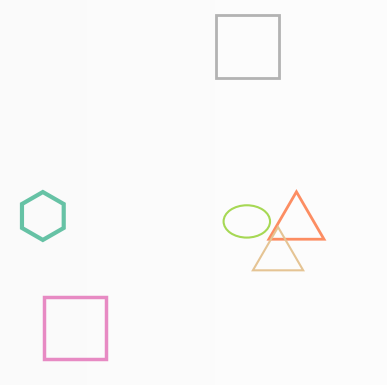[{"shape": "hexagon", "thickness": 3, "radius": 0.31, "center": [0.111, 0.439]}, {"shape": "triangle", "thickness": 2, "radius": 0.41, "center": [0.765, 0.42]}, {"shape": "square", "thickness": 2.5, "radius": 0.4, "center": [0.194, 0.149]}, {"shape": "oval", "thickness": 1.5, "radius": 0.3, "center": [0.637, 0.425]}, {"shape": "triangle", "thickness": 1.5, "radius": 0.37, "center": [0.718, 0.335]}, {"shape": "square", "thickness": 2, "radius": 0.41, "center": [0.639, 0.88]}]